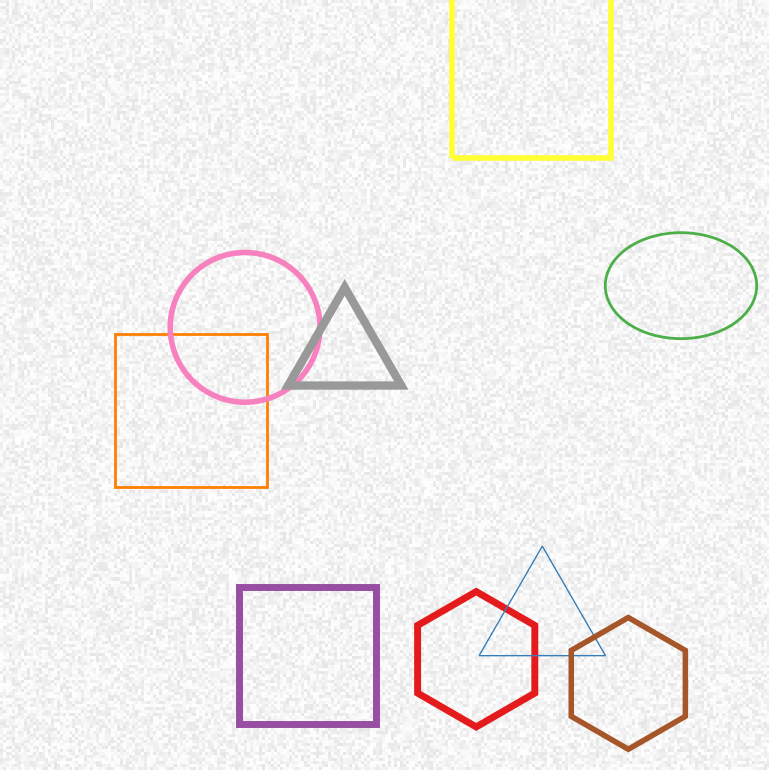[{"shape": "hexagon", "thickness": 2.5, "radius": 0.44, "center": [0.618, 0.144]}, {"shape": "triangle", "thickness": 0.5, "radius": 0.47, "center": [0.704, 0.196]}, {"shape": "oval", "thickness": 1, "radius": 0.49, "center": [0.884, 0.629]}, {"shape": "square", "thickness": 2.5, "radius": 0.44, "center": [0.399, 0.149]}, {"shape": "square", "thickness": 1, "radius": 0.49, "center": [0.248, 0.467]}, {"shape": "square", "thickness": 2, "radius": 0.52, "center": [0.69, 0.898]}, {"shape": "hexagon", "thickness": 2, "radius": 0.43, "center": [0.816, 0.112]}, {"shape": "circle", "thickness": 2, "radius": 0.49, "center": [0.318, 0.575]}, {"shape": "triangle", "thickness": 3, "radius": 0.42, "center": [0.448, 0.542]}]